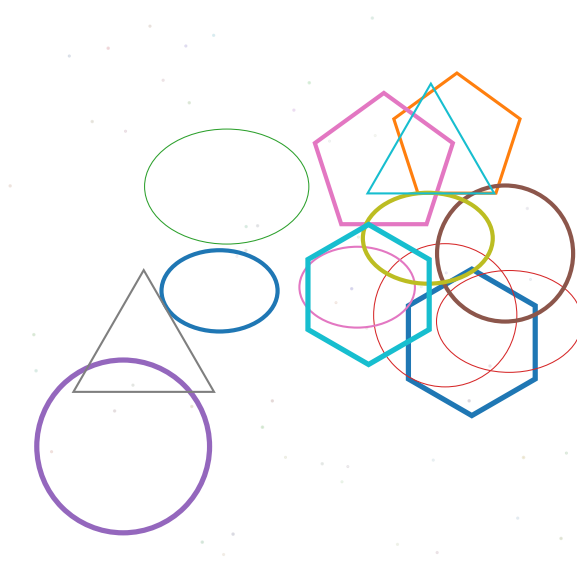[{"shape": "hexagon", "thickness": 2.5, "radius": 0.63, "center": [0.817, 0.406]}, {"shape": "oval", "thickness": 2, "radius": 0.5, "center": [0.38, 0.495]}, {"shape": "pentagon", "thickness": 1.5, "radius": 0.57, "center": [0.791, 0.758]}, {"shape": "oval", "thickness": 0.5, "radius": 0.71, "center": [0.393, 0.676]}, {"shape": "oval", "thickness": 0.5, "radius": 0.63, "center": [0.882, 0.443]}, {"shape": "circle", "thickness": 0.5, "radius": 0.62, "center": [0.771, 0.453]}, {"shape": "circle", "thickness": 2.5, "radius": 0.75, "center": [0.213, 0.226]}, {"shape": "circle", "thickness": 2, "radius": 0.59, "center": [0.875, 0.56]}, {"shape": "oval", "thickness": 1, "radius": 0.5, "center": [0.618, 0.502]}, {"shape": "pentagon", "thickness": 2, "radius": 0.63, "center": [0.665, 0.713]}, {"shape": "triangle", "thickness": 1, "radius": 0.7, "center": [0.249, 0.391]}, {"shape": "oval", "thickness": 2, "radius": 0.56, "center": [0.741, 0.587]}, {"shape": "triangle", "thickness": 1, "radius": 0.63, "center": [0.746, 0.728]}, {"shape": "hexagon", "thickness": 2.5, "radius": 0.61, "center": [0.638, 0.489]}]